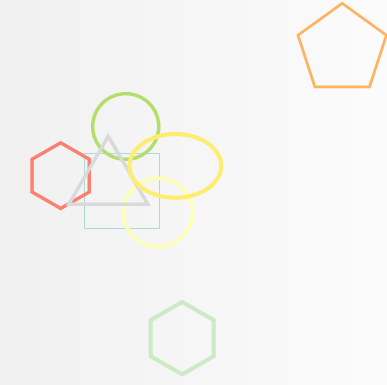[{"shape": "square", "thickness": 0.5, "radius": 0.49, "center": [0.314, 0.505]}, {"shape": "circle", "thickness": 2.5, "radius": 0.44, "center": [0.408, 0.448]}, {"shape": "hexagon", "thickness": 2.5, "radius": 0.43, "center": [0.157, 0.544]}, {"shape": "pentagon", "thickness": 2, "radius": 0.6, "center": [0.883, 0.871]}, {"shape": "circle", "thickness": 2.5, "radius": 0.43, "center": [0.324, 0.671]}, {"shape": "triangle", "thickness": 2.5, "radius": 0.59, "center": [0.279, 0.528]}, {"shape": "hexagon", "thickness": 3, "radius": 0.47, "center": [0.47, 0.122]}, {"shape": "oval", "thickness": 3, "radius": 0.59, "center": [0.453, 0.569]}]